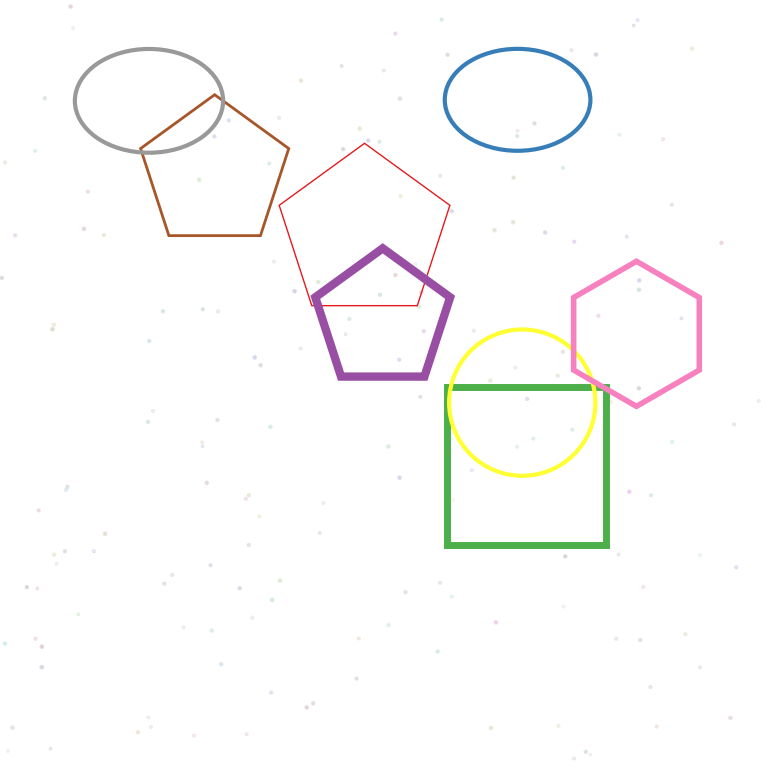[{"shape": "pentagon", "thickness": 0.5, "radius": 0.58, "center": [0.473, 0.697]}, {"shape": "oval", "thickness": 1.5, "radius": 0.47, "center": [0.672, 0.87]}, {"shape": "square", "thickness": 2.5, "radius": 0.51, "center": [0.684, 0.394]}, {"shape": "pentagon", "thickness": 3, "radius": 0.46, "center": [0.497, 0.585]}, {"shape": "circle", "thickness": 1.5, "radius": 0.48, "center": [0.678, 0.477]}, {"shape": "pentagon", "thickness": 1, "radius": 0.51, "center": [0.279, 0.776]}, {"shape": "hexagon", "thickness": 2, "radius": 0.47, "center": [0.827, 0.566]}, {"shape": "oval", "thickness": 1.5, "radius": 0.48, "center": [0.193, 0.869]}]